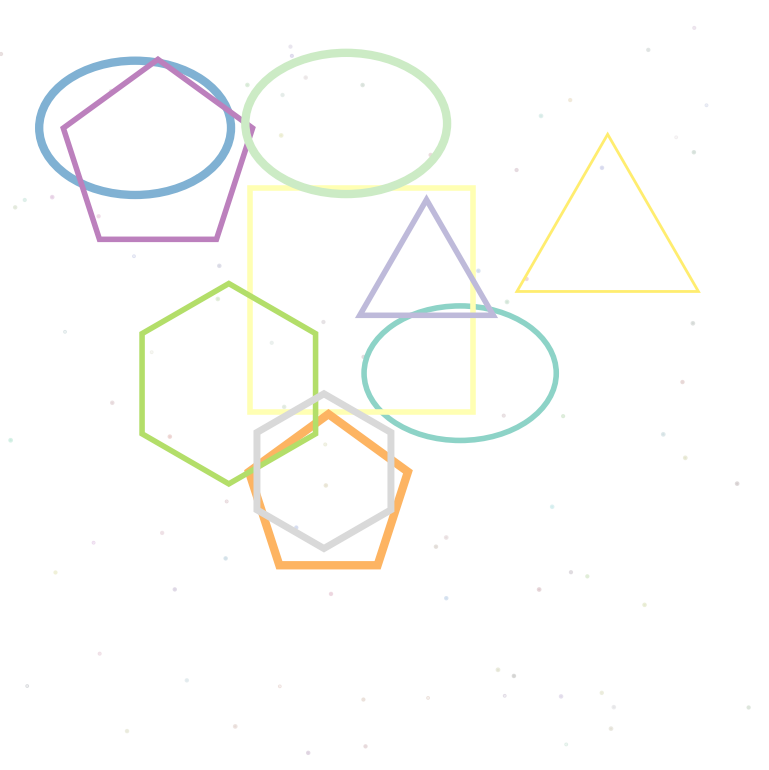[{"shape": "oval", "thickness": 2, "radius": 0.62, "center": [0.598, 0.515]}, {"shape": "square", "thickness": 2, "radius": 0.72, "center": [0.47, 0.611]}, {"shape": "triangle", "thickness": 2, "radius": 0.5, "center": [0.554, 0.641]}, {"shape": "oval", "thickness": 3, "radius": 0.62, "center": [0.175, 0.834]}, {"shape": "pentagon", "thickness": 3, "radius": 0.54, "center": [0.427, 0.354]}, {"shape": "hexagon", "thickness": 2, "radius": 0.65, "center": [0.297, 0.502]}, {"shape": "hexagon", "thickness": 2.5, "radius": 0.5, "center": [0.421, 0.388]}, {"shape": "pentagon", "thickness": 2, "radius": 0.65, "center": [0.205, 0.794]}, {"shape": "oval", "thickness": 3, "radius": 0.66, "center": [0.45, 0.84]}, {"shape": "triangle", "thickness": 1, "radius": 0.68, "center": [0.789, 0.689]}]